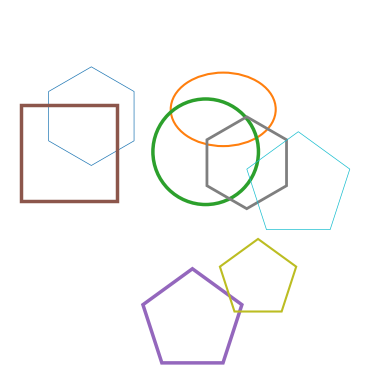[{"shape": "hexagon", "thickness": 0.5, "radius": 0.64, "center": [0.237, 0.698]}, {"shape": "oval", "thickness": 1.5, "radius": 0.68, "center": [0.58, 0.716]}, {"shape": "circle", "thickness": 2.5, "radius": 0.69, "center": [0.534, 0.606]}, {"shape": "pentagon", "thickness": 2.5, "radius": 0.68, "center": [0.5, 0.167]}, {"shape": "square", "thickness": 2.5, "radius": 0.62, "center": [0.178, 0.603]}, {"shape": "hexagon", "thickness": 2, "radius": 0.6, "center": [0.641, 0.577]}, {"shape": "pentagon", "thickness": 1.5, "radius": 0.52, "center": [0.67, 0.275]}, {"shape": "pentagon", "thickness": 0.5, "radius": 0.7, "center": [0.775, 0.517]}]